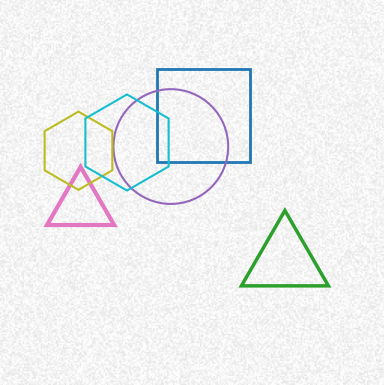[{"shape": "square", "thickness": 2, "radius": 0.6, "center": [0.528, 0.7]}, {"shape": "triangle", "thickness": 2.5, "radius": 0.65, "center": [0.74, 0.323]}, {"shape": "circle", "thickness": 1.5, "radius": 0.75, "center": [0.444, 0.619]}, {"shape": "triangle", "thickness": 3, "radius": 0.5, "center": [0.209, 0.466]}, {"shape": "hexagon", "thickness": 1.5, "radius": 0.51, "center": [0.204, 0.608]}, {"shape": "hexagon", "thickness": 1.5, "radius": 0.62, "center": [0.33, 0.63]}]